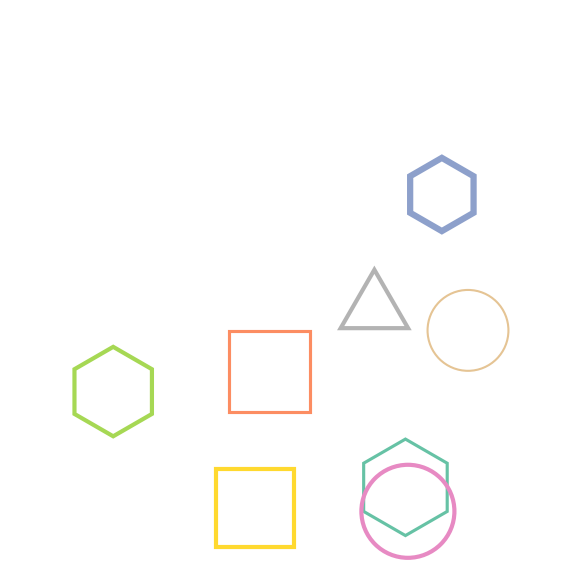[{"shape": "hexagon", "thickness": 1.5, "radius": 0.42, "center": [0.702, 0.155]}, {"shape": "square", "thickness": 1.5, "radius": 0.35, "center": [0.467, 0.356]}, {"shape": "hexagon", "thickness": 3, "radius": 0.32, "center": [0.765, 0.662]}, {"shape": "circle", "thickness": 2, "radius": 0.4, "center": [0.706, 0.114]}, {"shape": "hexagon", "thickness": 2, "radius": 0.39, "center": [0.196, 0.321]}, {"shape": "square", "thickness": 2, "radius": 0.34, "center": [0.441, 0.12]}, {"shape": "circle", "thickness": 1, "radius": 0.35, "center": [0.81, 0.427]}, {"shape": "triangle", "thickness": 2, "radius": 0.34, "center": [0.648, 0.465]}]